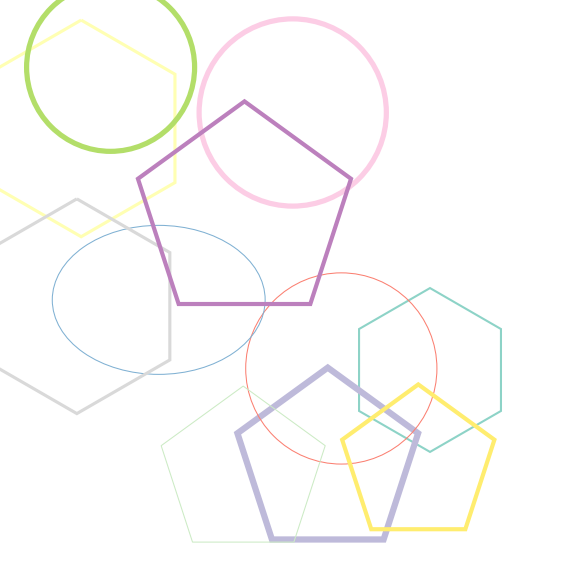[{"shape": "hexagon", "thickness": 1, "radius": 0.71, "center": [0.745, 0.358]}, {"shape": "hexagon", "thickness": 1.5, "radius": 0.94, "center": [0.141, 0.777]}, {"shape": "pentagon", "thickness": 3, "radius": 0.82, "center": [0.568, 0.198]}, {"shape": "circle", "thickness": 0.5, "radius": 0.83, "center": [0.591, 0.361]}, {"shape": "oval", "thickness": 0.5, "radius": 0.92, "center": [0.275, 0.48]}, {"shape": "circle", "thickness": 2.5, "radius": 0.73, "center": [0.192, 0.883]}, {"shape": "circle", "thickness": 2.5, "radius": 0.81, "center": [0.507, 0.804]}, {"shape": "hexagon", "thickness": 1.5, "radius": 0.93, "center": [0.133, 0.469]}, {"shape": "pentagon", "thickness": 2, "radius": 0.97, "center": [0.423, 0.63]}, {"shape": "pentagon", "thickness": 0.5, "radius": 0.75, "center": [0.421, 0.181]}, {"shape": "pentagon", "thickness": 2, "radius": 0.69, "center": [0.724, 0.195]}]